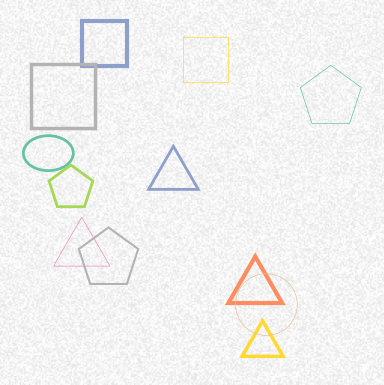[{"shape": "pentagon", "thickness": 0.5, "radius": 0.42, "center": [0.859, 0.747]}, {"shape": "oval", "thickness": 2, "radius": 0.32, "center": [0.126, 0.602]}, {"shape": "triangle", "thickness": 3, "radius": 0.4, "center": [0.663, 0.253]}, {"shape": "triangle", "thickness": 2, "radius": 0.37, "center": [0.45, 0.545]}, {"shape": "square", "thickness": 3, "radius": 0.29, "center": [0.271, 0.888]}, {"shape": "triangle", "thickness": 0.5, "radius": 0.42, "center": [0.212, 0.351]}, {"shape": "pentagon", "thickness": 2, "radius": 0.3, "center": [0.184, 0.512]}, {"shape": "triangle", "thickness": 2.5, "radius": 0.31, "center": [0.682, 0.105]}, {"shape": "square", "thickness": 0.5, "radius": 0.29, "center": [0.533, 0.845]}, {"shape": "circle", "thickness": 0.5, "radius": 0.4, "center": [0.692, 0.209]}, {"shape": "pentagon", "thickness": 1.5, "radius": 0.41, "center": [0.282, 0.328]}, {"shape": "square", "thickness": 2.5, "radius": 0.42, "center": [0.163, 0.751]}]